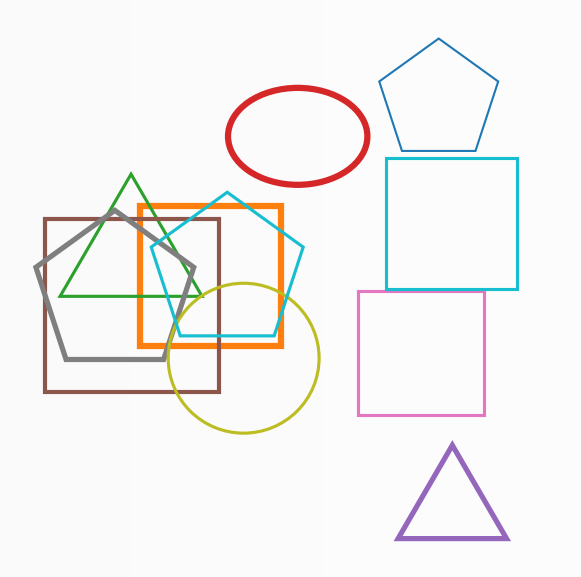[{"shape": "pentagon", "thickness": 1, "radius": 0.54, "center": [0.755, 0.825]}, {"shape": "square", "thickness": 3, "radius": 0.6, "center": [0.362, 0.521]}, {"shape": "triangle", "thickness": 1.5, "radius": 0.71, "center": [0.225, 0.557]}, {"shape": "oval", "thickness": 3, "radius": 0.6, "center": [0.512, 0.763]}, {"shape": "triangle", "thickness": 2.5, "radius": 0.54, "center": [0.778, 0.12]}, {"shape": "square", "thickness": 2, "radius": 0.75, "center": [0.227, 0.471]}, {"shape": "square", "thickness": 1.5, "radius": 0.54, "center": [0.725, 0.388]}, {"shape": "pentagon", "thickness": 2.5, "radius": 0.71, "center": [0.198, 0.492]}, {"shape": "circle", "thickness": 1.5, "radius": 0.65, "center": [0.419, 0.379]}, {"shape": "square", "thickness": 1.5, "radius": 0.56, "center": [0.777, 0.612]}, {"shape": "pentagon", "thickness": 1.5, "radius": 0.69, "center": [0.391, 0.529]}]